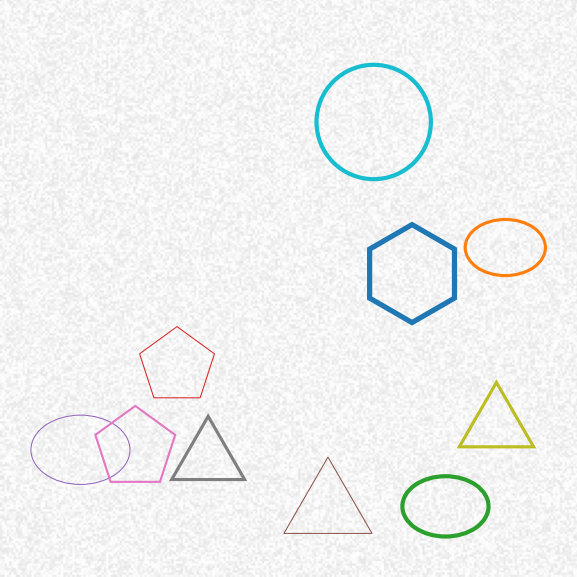[{"shape": "hexagon", "thickness": 2.5, "radius": 0.42, "center": [0.714, 0.525]}, {"shape": "oval", "thickness": 1.5, "radius": 0.35, "center": [0.875, 0.571]}, {"shape": "oval", "thickness": 2, "radius": 0.37, "center": [0.771, 0.122]}, {"shape": "pentagon", "thickness": 0.5, "radius": 0.34, "center": [0.307, 0.365]}, {"shape": "oval", "thickness": 0.5, "radius": 0.43, "center": [0.139, 0.22]}, {"shape": "triangle", "thickness": 0.5, "radius": 0.44, "center": [0.568, 0.12]}, {"shape": "pentagon", "thickness": 1, "radius": 0.36, "center": [0.234, 0.224]}, {"shape": "triangle", "thickness": 1.5, "radius": 0.36, "center": [0.36, 0.205]}, {"shape": "triangle", "thickness": 1.5, "radius": 0.37, "center": [0.86, 0.263]}, {"shape": "circle", "thickness": 2, "radius": 0.5, "center": [0.647, 0.788]}]